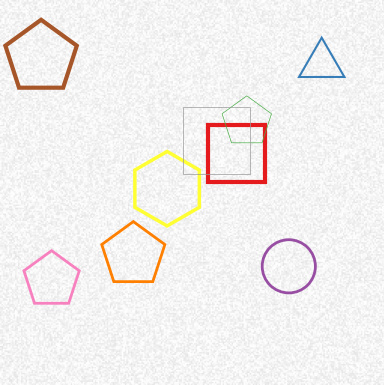[{"shape": "square", "thickness": 3, "radius": 0.37, "center": [0.614, 0.601]}, {"shape": "triangle", "thickness": 1.5, "radius": 0.34, "center": [0.836, 0.834]}, {"shape": "pentagon", "thickness": 0.5, "radius": 0.34, "center": [0.641, 0.684]}, {"shape": "circle", "thickness": 2, "radius": 0.35, "center": [0.75, 0.308]}, {"shape": "pentagon", "thickness": 2, "radius": 0.43, "center": [0.346, 0.338]}, {"shape": "hexagon", "thickness": 2.5, "radius": 0.48, "center": [0.434, 0.51]}, {"shape": "pentagon", "thickness": 3, "radius": 0.49, "center": [0.107, 0.851]}, {"shape": "pentagon", "thickness": 2, "radius": 0.38, "center": [0.134, 0.273]}, {"shape": "square", "thickness": 0.5, "radius": 0.43, "center": [0.562, 0.635]}]